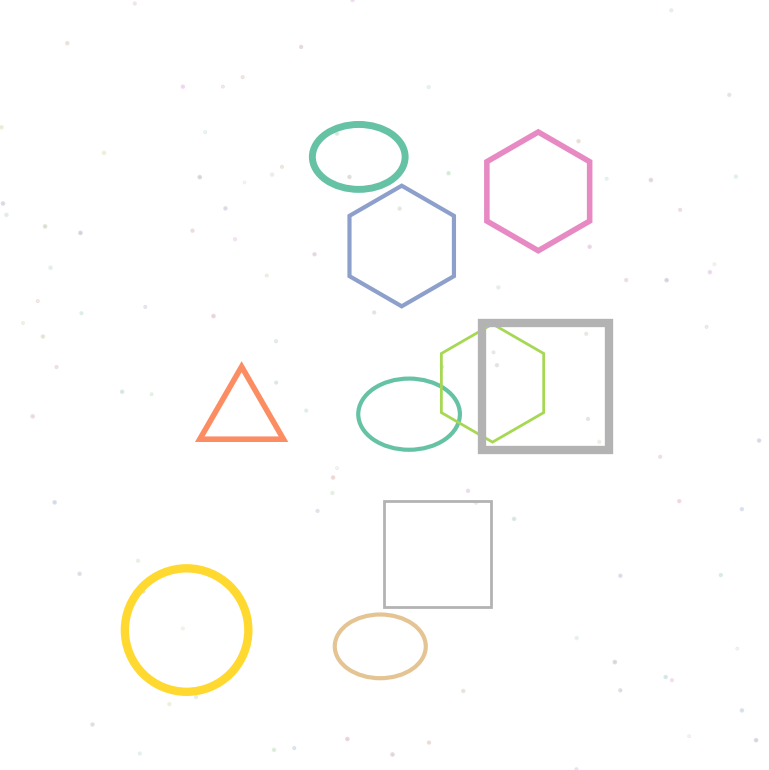[{"shape": "oval", "thickness": 1.5, "radius": 0.33, "center": [0.531, 0.462]}, {"shape": "oval", "thickness": 2.5, "radius": 0.3, "center": [0.466, 0.796]}, {"shape": "triangle", "thickness": 2, "radius": 0.31, "center": [0.314, 0.461]}, {"shape": "hexagon", "thickness": 1.5, "radius": 0.39, "center": [0.522, 0.681]}, {"shape": "hexagon", "thickness": 2, "radius": 0.39, "center": [0.699, 0.751]}, {"shape": "hexagon", "thickness": 1, "radius": 0.38, "center": [0.64, 0.503]}, {"shape": "circle", "thickness": 3, "radius": 0.4, "center": [0.242, 0.182]}, {"shape": "oval", "thickness": 1.5, "radius": 0.3, "center": [0.494, 0.161]}, {"shape": "square", "thickness": 3, "radius": 0.41, "center": [0.709, 0.498]}, {"shape": "square", "thickness": 1, "radius": 0.35, "center": [0.568, 0.281]}]